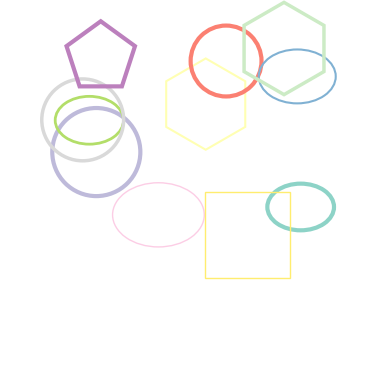[{"shape": "oval", "thickness": 3, "radius": 0.43, "center": [0.781, 0.462]}, {"shape": "hexagon", "thickness": 1.5, "radius": 0.59, "center": [0.534, 0.73]}, {"shape": "circle", "thickness": 3, "radius": 0.57, "center": [0.25, 0.605]}, {"shape": "circle", "thickness": 3, "radius": 0.46, "center": [0.587, 0.842]}, {"shape": "oval", "thickness": 1.5, "radius": 0.5, "center": [0.772, 0.802]}, {"shape": "oval", "thickness": 2, "radius": 0.44, "center": [0.232, 0.688]}, {"shape": "oval", "thickness": 1, "radius": 0.6, "center": [0.411, 0.442]}, {"shape": "circle", "thickness": 2.5, "radius": 0.53, "center": [0.215, 0.689]}, {"shape": "pentagon", "thickness": 3, "radius": 0.47, "center": [0.262, 0.851]}, {"shape": "hexagon", "thickness": 2.5, "radius": 0.6, "center": [0.738, 0.874]}, {"shape": "square", "thickness": 1, "radius": 0.55, "center": [0.644, 0.389]}]